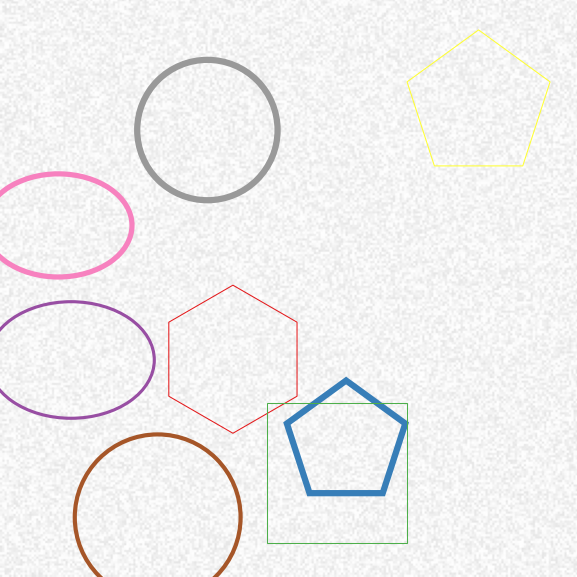[{"shape": "hexagon", "thickness": 0.5, "radius": 0.64, "center": [0.403, 0.377]}, {"shape": "pentagon", "thickness": 3, "radius": 0.54, "center": [0.599, 0.232]}, {"shape": "square", "thickness": 0.5, "radius": 0.61, "center": [0.584, 0.181]}, {"shape": "oval", "thickness": 1.5, "radius": 0.72, "center": [0.123, 0.376]}, {"shape": "pentagon", "thickness": 0.5, "radius": 0.65, "center": [0.829, 0.817]}, {"shape": "circle", "thickness": 2, "radius": 0.72, "center": [0.273, 0.103]}, {"shape": "oval", "thickness": 2.5, "radius": 0.64, "center": [0.101, 0.609]}, {"shape": "circle", "thickness": 3, "radius": 0.61, "center": [0.359, 0.774]}]